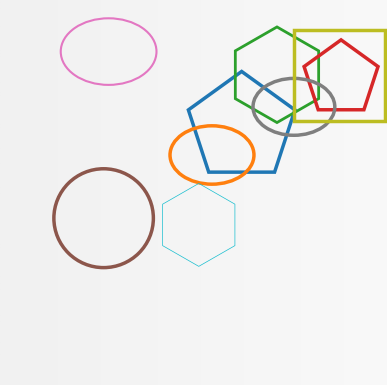[{"shape": "pentagon", "thickness": 2.5, "radius": 0.72, "center": [0.624, 0.67]}, {"shape": "oval", "thickness": 2.5, "radius": 0.54, "center": [0.547, 0.597]}, {"shape": "hexagon", "thickness": 2, "radius": 0.62, "center": [0.715, 0.806]}, {"shape": "pentagon", "thickness": 2.5, "radius": 0.5, "center": [0.88, 0.796]}, {"shape": "circle", "thickness": 2.5, "radius": 0.64, "center": [0.267, 0.433]}, {"shape": "oval", "thickness": 1.5, "radius": 0.62, "center": [0.28, 0.866]}, {"shape": "oval", "thickness": 2.5, "radius": 0.53, "center": [0.758, 0.722]}, {"shape": "square", "thickness": 2.5, "radius": 0.59, "center": [0.876, 0.805]}, {"shape": "hexagon", "thickness": 0.5, "radius": 0.54, "center": [0.513, 0.416]}]